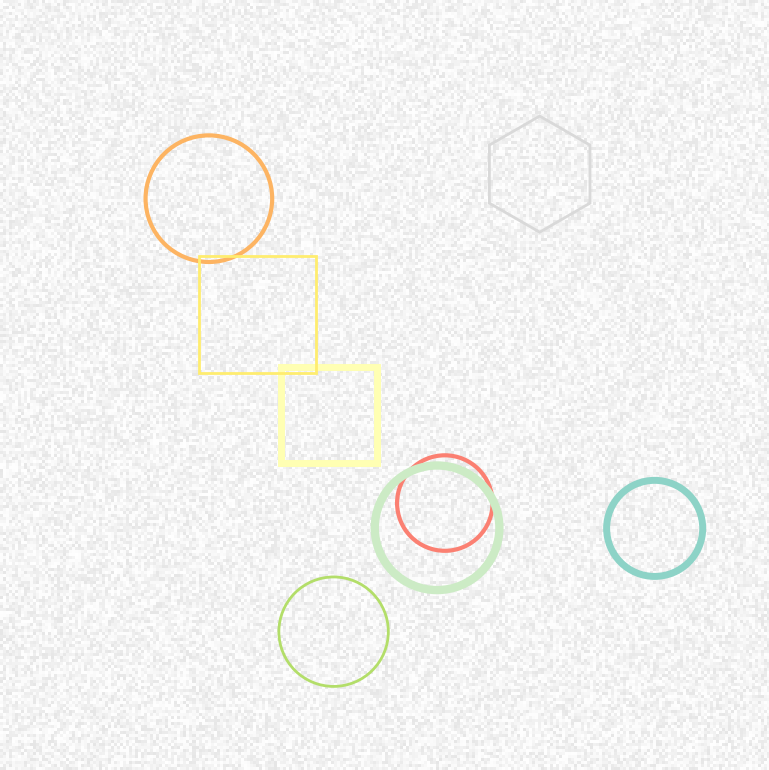[{"shape": "circle", "thickness": 2.5, "radius": 0.31, "center": [0.85, 0.314]}, {"shape": "square", "thickness": 2.5, "radius": 0.31, "center": [0.427, 0.461]}, {"shape": "circle", "thickness": 1.5, "radius": 0.31, "center": [0.578, 0.347]}, {"shape": "circle", "thickness": 1.5, "radius": 0.41, "center": [0.271, 0.742]}, {"shape": "circle", "thickness": 1, "radius": 0.36, "center": [0.433, 0.18]}, {"shape": "hexagon", "thickness": 1, "radius": 0.38, "center": [0.701, 0.774]}, {"shape": "circle", "thickness": 3, "radius": 0.4, "center": [0.568, 0.315]}, {"shape": "square", "thickness": 1, "radius": 0.38, "center": [0.335, 0.592]}]